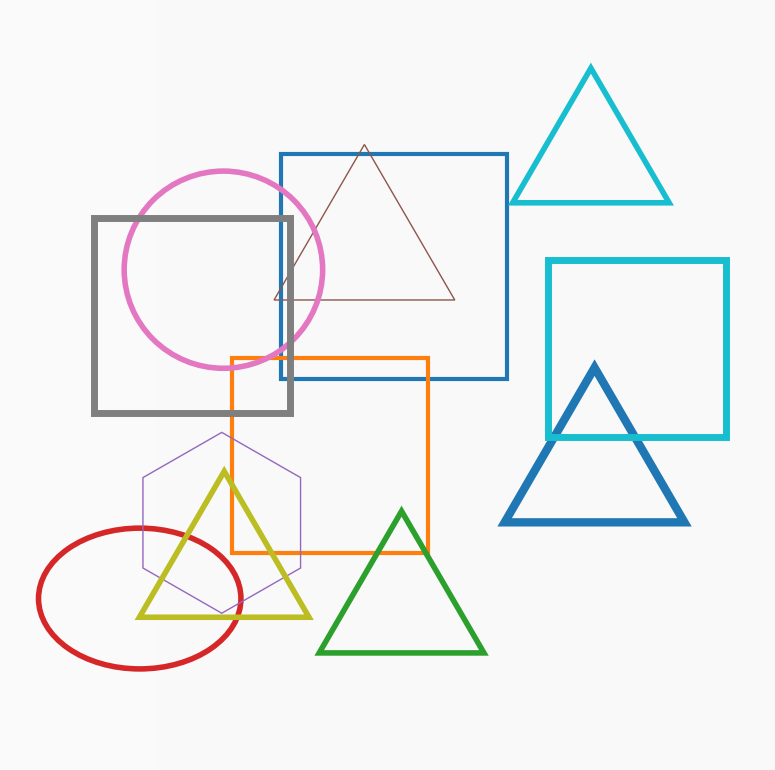[{"shape": "triangle", "thickness": 3, "radius": 0.67, "center": [0.767, 0.389]}, {"shape": "square", "thickness": 1.5, "radius": 0.73, "center": [0.508, 0.654]}, {"shape": "square", "thickness": 1.5, "radius": 0.63, "center": [0.426, 0.408]}, {"shape": "triangle", "thickness": 2, "radius": 0.61, "center": [0.518, 0.213]}, {"shape": "oval", "thickness": 2, "radius": 0.65, "center": [0.18, 0.223]}, {"shape": "hexagon", "thickness": 0.5, "radius": 0.59, "center": [0.286, 0.321]}, {"shape": "triangle", "thickness": 0.5, "radius": 0.67, "center": [0.47, 0.678]}, {"shape": "circle", "thickness": 2, "radius": 0.64, "center": [0.288, 0.65]}, {"shape": "square", "thickness": 2.5, "radius": 0.63, "center": [0.248, 0.59]}, {"shape": "triangle", "thickness": 2, "radius": 0.63, "center": [0.289, 0.262]}, {"shape": "triangle", "thickness": 2, "radius": 0.58, "center": [0.762, 0.795]}, {"shape": "square", "thickness": 2.5, "radius": 0.57, "center": [0.822, 0.547]}]